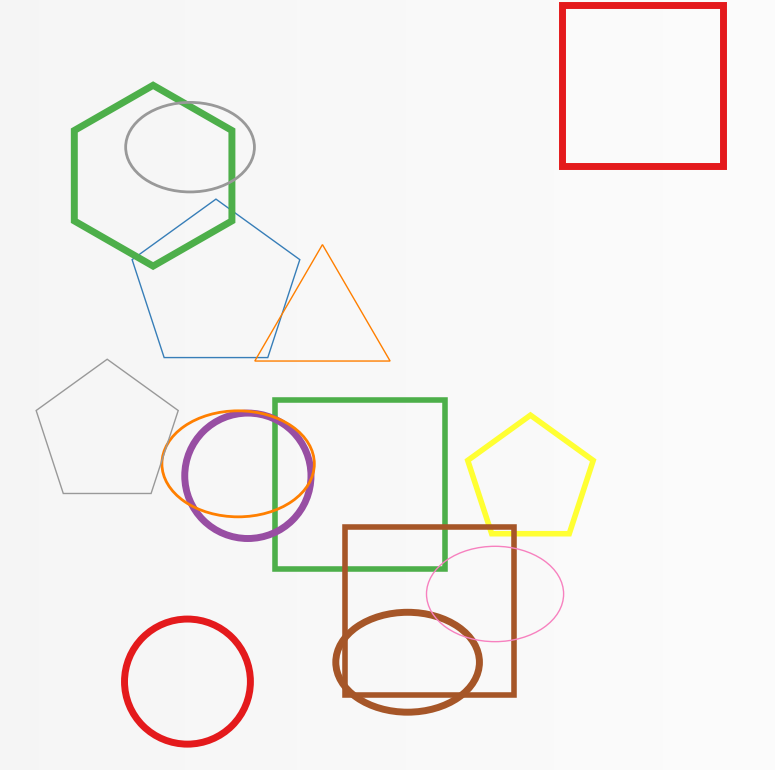[{"shape": "circle", "thickness": 2.5, "radius": 0.41, "center": [0.242, 0.115]}, {"shape": "square", "thickness": 2.5, "radius": 0.52, "center": [0.829, 0.889]}, {"shape": "pentagon", "thickness": 0.5, "radius": 0.57, "center": [0.279, 0.628]}, {"shape": "square", "thickness": 2, "radius": 0.55, "center": [0.464, 0.371]}, {"shape": "hexagon", "thickness": 2.5, "radius": 0.59, "center": [0.198, 0.772]}, {"shape": "circle", "thickness": 2.5, "radius": 0.41, "center": [0.32, 0.382]}, {"shape": "oval", "thickness": 1, "radius": 0.49, "center": [0.307, 0.398]}, {"shape": "triangle", "thickness": 0.5, "radius": 0.5, "center": [0.416, 0.582]}, {"shape": "pentagon", "thickness": 2, "radius": 0.43, "center": [0.684, 0.376]}, {"shape": "square", "thickness": 2, "radius": 0.54, "center": [0.554, 0.206]}, {"shape": "oval", "thickness": 2.5, "radius": 0.46, "center": [0.526, 0.14]}, {"shape": "oval", "thickness": 0.5, "radius": 0.44, "center": [0.639, 0.229]}, {"shape": "oval", "thickness": 1, "radius": 0.42, "center": [0.245, 0.809]}, {"shape": "pentagon", "thickness": 0.5, "radius": 0.48, "center": [0.138, 0.437]}]